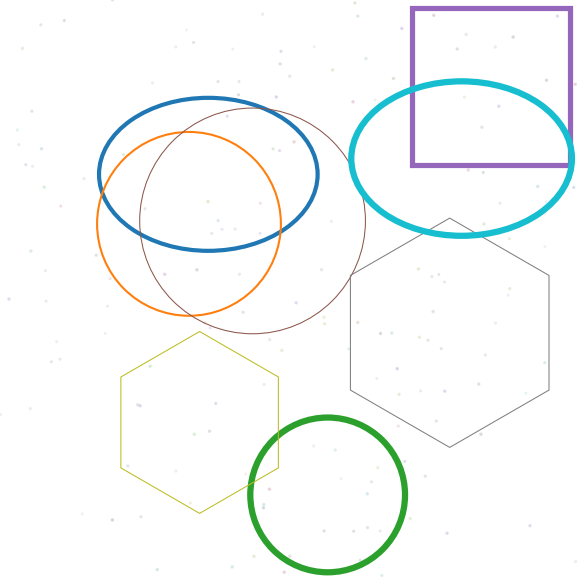[{"shape": "oval", "thickness": 2, "radius": 0.95, "center": [0.361, 0.697]}, {"shape": "circle", "thickness": 1, "radius": 0.8, "center": [0.327, 0.611]}, {"shape": "circle", "thickness": 3, "radius": 0.67, "center": [0.567, 0.142]}, {"shape": "square", "thickness": 2.5, "radius": 0.68, "center": [0.85, 0.849]}, {"shape": "circle", "thickness": 0.5, "radius": 0.98, "center": [0.437, 0.617]}, {"shape": "hexagon", "thickness": 0.5, "radius": 0.99, "center": [0.779, 0.423]}, {"shape": "hexagon", "thickness": 0.5, "radius": 0.79, "center": [0.346, 0.268]}, {"shape": "oval", "thickness": 3, "radius": 0.96, "center": [0.799, 0.725]}]